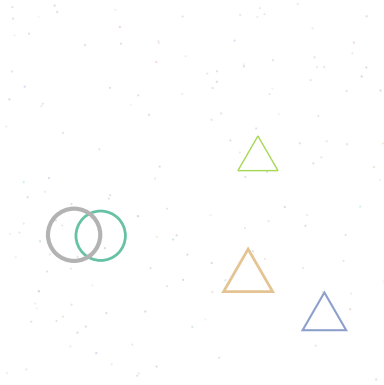[{"shape": "circle", "thickness": 2, "radius": 0.32, "center": [0.262, 0.388]}, {"shape": "triangle", "thickness": 1.5, "radius": 0.33, "center": [0.843, 0.175]}, {"shape": "triangle", "thickness": 1, "radius": 0.3, "center": [0.67, 0.587]}, {"shape": "triangle", "thickness": 2, "radius": 0.37, "center": [0.644, 0.279]}, {"shape": "circle", "thickness": 3, "radius": 0.34, "center": [0.192, 0.39]}]